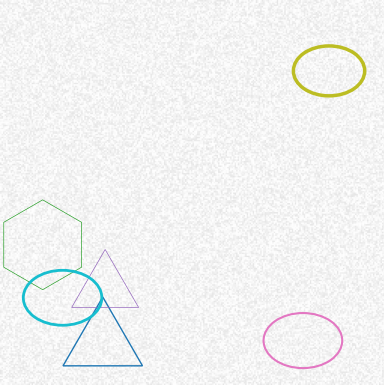[{"shape": "triangle", "thickness": 1, "radius": 0.6, "center": [0.267, 0.109]}, {"shape": "hexagon", "thickness": 0.5, "radius": 0.58, "center": [0.111, 0.364]}, {"shape": "triangle", "thickness": 0.5, "radius": 0.5, "center": [0.273, 0.252]}, {"shape": "oval", "thickness": 1.5, "radius": 0.51, "center": [0.787, 0.115]}, {"shape": "oval", "thickness": 2.5, "radius": 0.46, "center": [0.855, 0.816]}, {"shape": "oval", "thickness": 2, "radius": 0.51, "center": [0.162, 0.227]}]